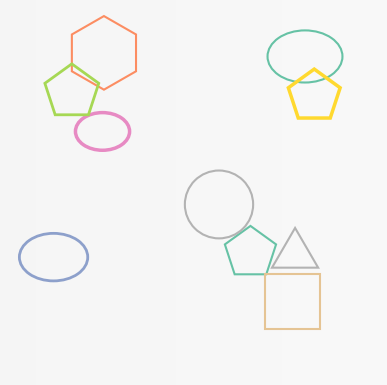[{"shape": "pentagon", "thickness": 1.5, "radius": 0.35, "center": [0.646, 0.344]}, {"shape": "oval", "thickness": 1.5, "radius": 0.48, "center": [0.787, 0.853]}, {"shape": "hexagon", "thickness": 1.5, "radius": 0.48, "center": [0.268, 0.863]}, {"shape": "oval", "thickness": 2, "radius": 0.44, "center": [0.138, 0.332]}, {"shape": "oval", "thickness": 2.5, "radius": 0.35, "center": [0.265, 0.659]}, {"shape": "pentagon", "thickness": 2, "radius": 0.37, "center": [0.185, 0.761]}, {"shape": "pentagon", "thickness": 2.5, "radius": 0.35, "center": [0.811, 0.75]}, {"shape": "square", "thickness": 1.5, "radius": 0.36, "center": [0.755, 0.216]}, {"shape": "triangle", "thickness": 1.5, "radius": 0.34, "center": [0.761, 0.339]}, {"shape": "circle", "thickness": 1.5, "radius": 0.44, "center": [0.565, 0.469]}]